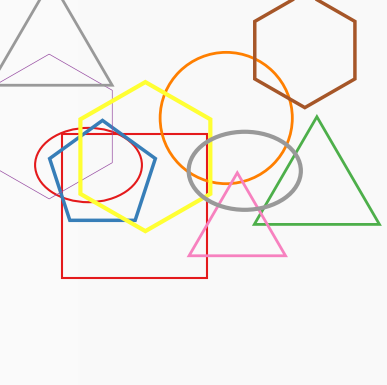[{"shape": "square", "thickness": 1.5, "radius": 0.93, "center": [0.348, 0.464]}, {"shape": "oval", "thickness": 1.5, "radius": 0.69, "center": [0.228, 0.571]}, {"shape": "pentagon", "thickness": 2.5, "radius": 0.72, "center": [0.264, 0.544]}, {"shape": "triangle", "thickness": 2, "radius": 0.93, "center": [0.818, 0.51]}, {"shape": "hexagon", "thickness": 0.5, "radius": 0.94, "center": [0.127, 0.671]}, {"shape": "circle", "thickness": 2, "radius": 0.85, "center": [0.584, 0.693]}, {"shape": "hexagon", "thickness": 3, "radius": 0.97, "center": [0.375, 0.593]}, {"shape": "hexagon", "thickness": 2.5, "radius": 0.75, "center": [0.787, 0.87]}, {"shape": "triangle", "thickness": 2, "radius": 0.72, "center": [0.612, 0.408]}, {"shape": "triangle", "thickness": 2, "radius": 0.91, "center": [0.132, 0.87]}, {"shape": "oval", "thickness": 3, "radius": 0.72, "center": [0.632, 0.556]}]